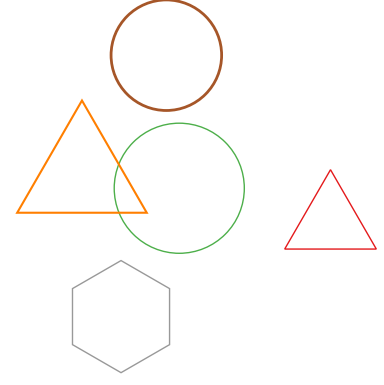[{"shape": "triangle", "thickness": 1, "radius": 0.69, "center": [0.858, 0.422]}, {"shape": "circle", "thickness": 1, "radius": 0.84, "center": [0.466, 0.511]}, {"shape": "triangle", "thickness": 1.5, "radius": 0.97, "center": [0.213, 0.545]}, {"shape": "circle", "thickness": 2, "radius": 0.72, "center": [0.432, 0.857]}, {"shape": "hexagon", "thickness": 1, "radius": 0.73, "center": [0.314, 0.178]}]